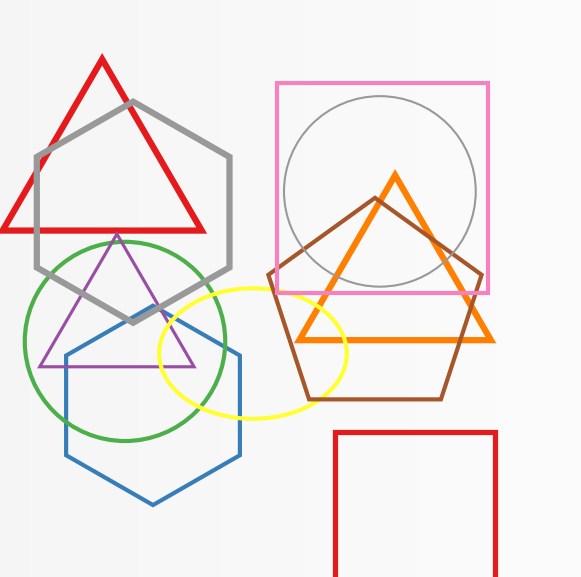[{"shape": "triangle", "thickness": 3, "radius": 0.99, "center": [0.176, 0.699]}, {"shape": "square", "thickness": 2.5, "radius": 0.69, "center": [0.714, 0.113]}, {"shape": "hexagon", "thickness": 2, "radius": 0.86, "center": [0.263, 0.297]}, {"shape": "circle", "thickness": 2, "radius": 0.86, "center": [0.215, 0.408]}, {"shape": "triangle", "thickness": 1.5, "radius": 0.77, "center": [0.201, 0.441]}, {"shape": "triangle", "thickness": 3, "radius": 0.95, "center": [0.68, 0.505]}, {"shape": "oval", "thickness": 2, "radius": 0.81, "center": [0.435, 0.387]}, {"shape": "pentagon", "thickness": 2, "radius": 0.96, "center": [0.645, 0.464]}, {"shape": "square", "thickness": 2, "radius": 0.91, "center": [0.658, 0.674]}, {"shape": "circle", "thickness": 1, "radius": 0.82, "center": [0.654, 0.668]}, {"shape": "hexagon", "thickness": 3, "radius": 0.96, "center": [0.229, 0.632]}]